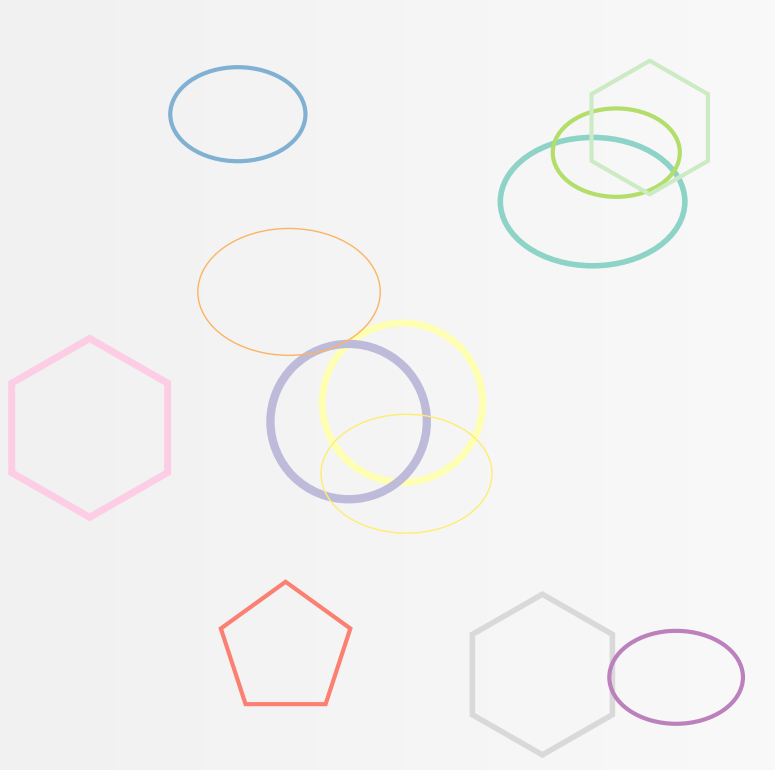[{"shape": "oval", "thickness": 2, "radius": 0.6, "center": [0.765, 0.738]}, {"shape": "circle", "thickness": 2.5, "radius": 0.52, "center": [0.519, 0.477]}, {"shape": "circle", "thickness": 3, "radius": 0.5, "center": [0.45, 0.452]}, {"shape": "pentagon", "thickness": 1.5, "radius": 0.44, "center": [0.369, 0.157]}, {"shape": "oval", "thickness": 1.5, "radius": 0.44, "center": [0.307, 0.852]}, {"shape": "oval", "thickness": 0.5, "radius": 0.59, "center": [0.373, 0.621]}, {"shape": "oval", "thickness": 1.5, "radius": 0.41, "center": [0.795, 0.802]}, {"shape": "hexagon", "thickness": 2.5, "radius": 0.58, "center": [0.116, 0.444]}, {"shape": "hexagon", "thickness": 2, "radius": 0.52, "center": [0.7, 0.124]}, {"shape": "oval", "thickness": 1.5, "radius": 0.43, "center": [0.872, 0.12]}, {"shape": "hexagon", "thickness": 1.5, "radius": 0.43, "center": [0.838, 0.834]}, {"shape": "oval", "thickness": 0.5, "radius": 0.55, "center": [0.525, 0.385]}]